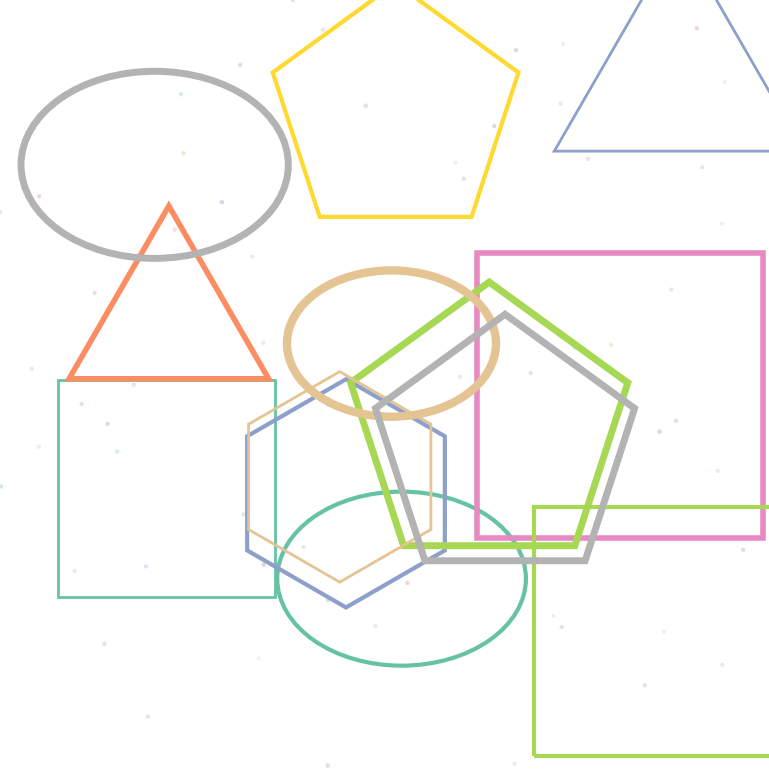[{"shape": "square", "thickness": 1, "radius": 0.7, "center": [0.217, 0.366]}, {"shape": "oval", "thickness": 1.5, "radius": 0.81, "center": [0.522, 0.249]}, {"shape": "triangle", "thickness": 2, "radius": 0.75, "center": [0.219, 0.583]}, {"shape": "triangle", "thickness": 1, "radius": 0.94, "center": [0.882, 0.897]}, {"shape": "hexagon", "thickness": 1.5, "radius": 0.74, "center": [0.449, 0.359]}, {"shape": "square", "thickness": 2, "radius": 0.93, "center": [0.805, 0.486]}, {"shape": "pentagon", "thickness": 2.5, "radius": 0.95, "center": [0.635, 0.444]}, {"shape": "square", "thickness": 1.5, "radius": 0.81, "center": [0.855, 0.18]}, {"shape": "pentagon", "thickness": 1.5, "radius": 0.84, "center": [0.514, 0.854]}, {"shape": "hexagon", "thickness": 1, "radius": 0.68, "center": [0.441, 0.381]}, {"shape": "oval", "thickness": 3, "radius": 0.68, "center": [0.508, 0.554]}, {"shape": "oval", "thickness": 2.5, "radius": 0.87, "center": [0.201, 0.786]}, {"shape": "pentagon", "thickness": 2.5, "radius": 0.88, "center": [0.656, 0.415]}]